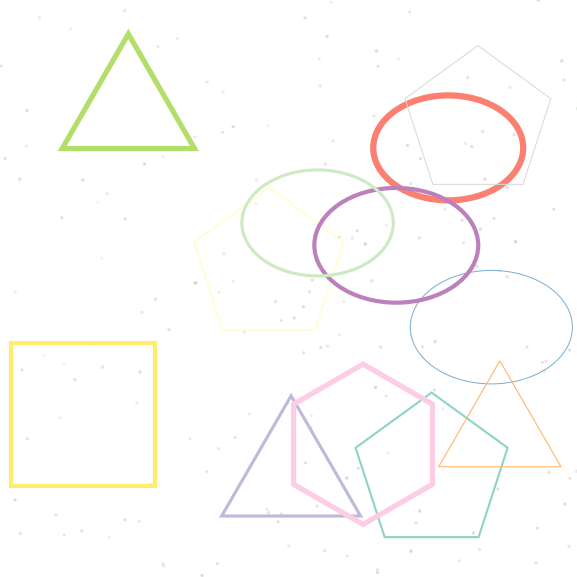[{"shape": "pentagon", "thickness": 1, "radius": 0.69, "center": [0.747, 0.181]}, {"shape": "pentagon", "thickness": 0.5, "radius": 0.68, "center": [0.466, 0.538]}, {"shape": "triangle", "thickness": 1.5, "radius": 0.69, "center": [0.504, 0.175]}, {"shape": "oval", "thickness": 3, "radius": 0.65, "center": [0.776, 0.743]}, {"shape": "oval", "thickness": 0.5, "radius": 0.7, "center": [0.851, 0.433]}, {"shape": "triangle", "thickness": 0.5, "radius": 0.61, "center": [0.866, 0.252]}, {"shape": "triangle", "thickness": 2.5, "radius": 0.66, "center": [0.222, 0.808]}, {"shape": "hexagon", "thickness": 2.5, "radius": 0.69, "center": [0.629, 0.23]}, {"shape": "pentagon", "thickness": 0.5, "radius": 0.66, "center": [0.828, 0.787]}, {"shape": "oval", "thickness": 2, "radius": 0.71, "center": [0.686, 0.574]}, {"shape": "oval", "thickness": 1.5, "radius": 0.66, "center": [0.55, 0.613]}, {"shape": "square", "thickness": 2, "radius": 0.62, "center": [0.143, 0.281]}]